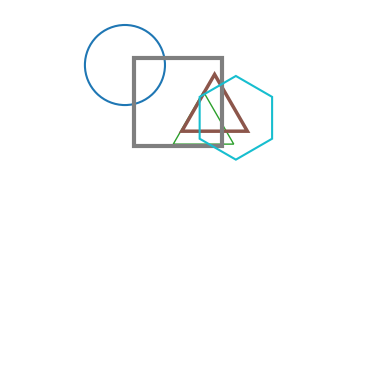[{"shape": "circle", "thickness": 1.5, "radius": 0.52, "center": [0.325, 0.831]}, {"shape": "triangle", "thickness": 1, "radius": 0.45, "center": [0.529, 0.671]}, {"shape": "triangle", "thickness": 2.5, "radius": 0.49, "center": [0.557, 0.708]}, {"shape": "square", "thickness": 3, "radius": 0.57, "center": [0.464, 0.736]}, {"shape": "hexagon", "thickness": 1.5, "radius": 0.54, "center": [0.613, 0.694]}]